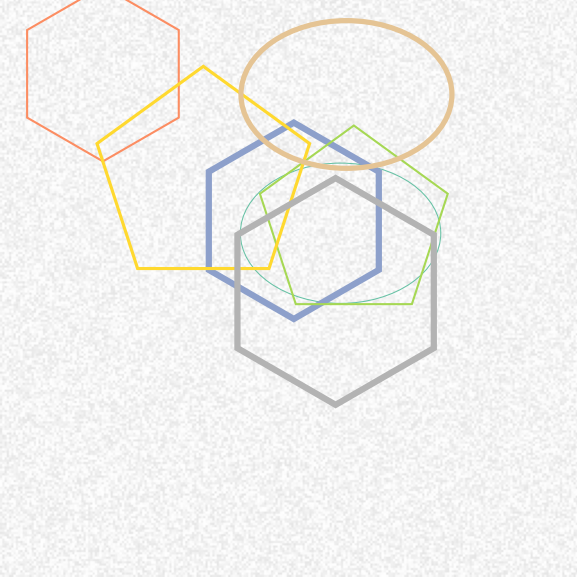[{"shape": "oval", "thickness": 0.5, "radius": 0.87, "center": [0.59, 0.595]}, {"shape": "hexagon", "thickness": 1, "radius": 0.76, "center": [0.178, 0.871]}, {"shape": "hexagon", "thickness": 3, "radius": 0.85, "center": [0.509, 0.617]}, {"shape": "pentagon", "thickness": 1, "radius": 0.85, "center": [0.613, 0.611]}, {"shape": "pentagon", "thickness": 1.5, "radius": 0.97, "center": [0.352, 0.691]}, {"shape": "oval", "thickness": 2.5, "radius": 0.91, "center": [0.6, 0.836]}, {"shape": "hexagon", "thickness": 3, "radius": 0.98, "center": [0.581, 0.494]}]